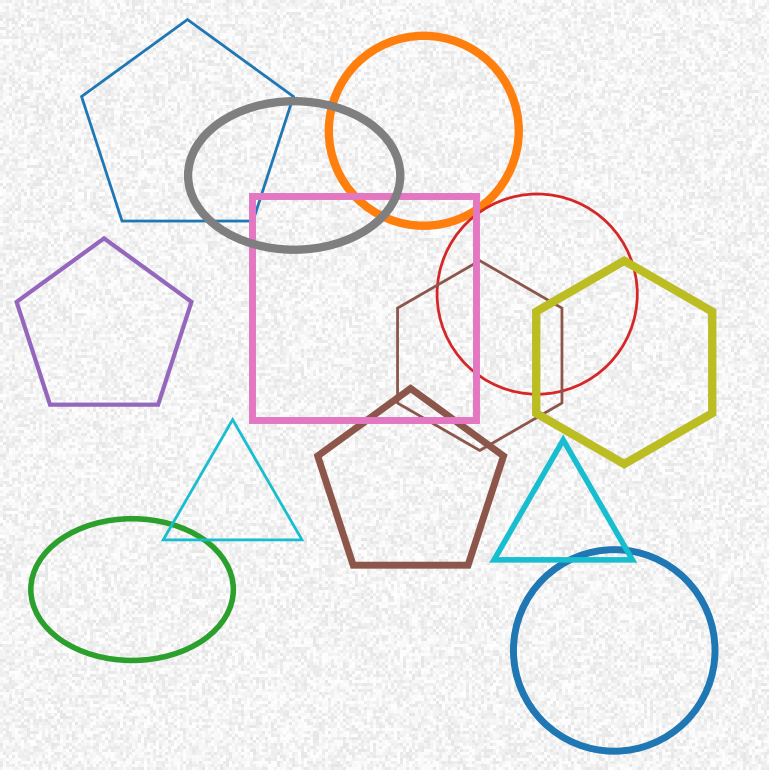[{"shape": "circle", "thickness": 2.5, "radius": 0.65, "center": [0.798, 0.155]}, {"shape": "pentagon", "thickness": 1, "radius": 0.72, "center": [0.243, 0.83]}, {"shape": "circle", "thickness": 3, "radius": 0.62, "center": [0.55, 0.83]}, {"shape": "oval", "thickness": 2, "radius": 0.66, "center": [0.172, 0.234]}, {"shape": "circle", "thickness": 1, "radius": 0.65, "center": [0.698, 0.618]}, {"shape": "pentagon", "thickness": 1.5, "radius": 0.6, "center": [0.135, 0.571]}, {"shape": "hexagon", "thickness": 1, "radius": 0.62, "center": [0.623, 0.538]}, {"shape": "pentagon", "thickness": 2.5, "radius": 0.63, "center": [0.533, 0.369]}, {"shape": "square", "thickness": 2.5, "radius": 0.73, "center": [0.472, 0.6]}, {"shape": "oval", "thickness": 3, "radius": 0.69, "center": [0.382, 0.772]}, {"shape": "hexagon", "thickness": 3, "radius": 0.66, "center": [0.811, 0.529]}, {"shape": "triangle", "thickness": 2, "radius": 0.52, "center": [0.731, 0.325]}, {"shape": "triangle", "thickness": 1, "radius": 0.52, "center": [0.302, 0.351]}]